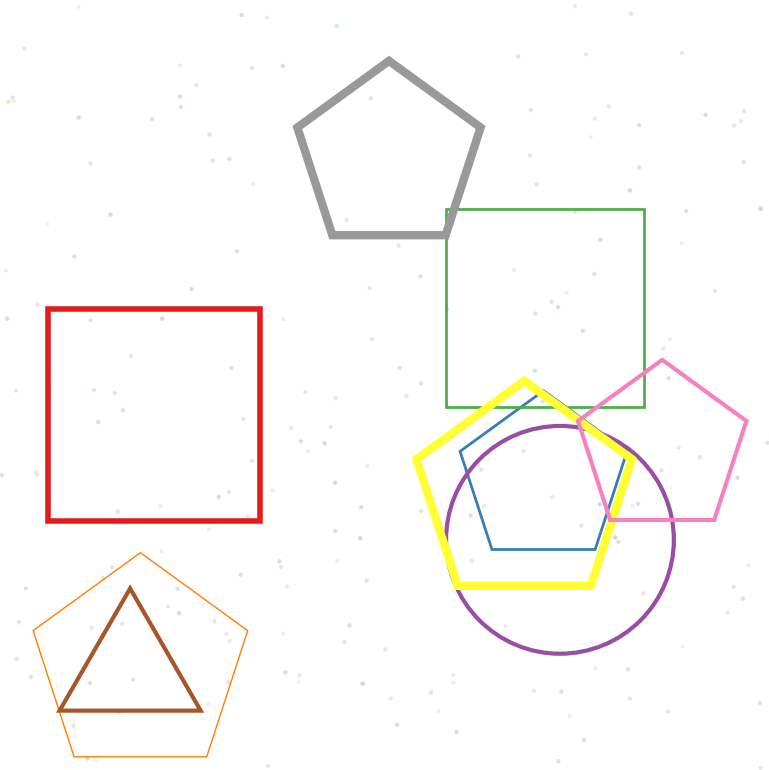[{"shape": "square", "thickness": 2, "radius": 0.69, "center": [0.2, 0.461]}, {"shape": "pentagon", "thickness": 1, "radius": 0.57, "center": [0.706, 0.379]}, {"shape": "square", "thickness": 1, "radius": 0.64, "center": [0.708, 0.6]}, {"shape": "circle", "thickness": 1.5, "radius": 0.74, "center": [0.727, 0.299]}, {"shape": "pentagon", "thickness": 0.5, "radius": 0.73, "center": [0.182, 0.136]}, {"shape": "pentagon", "thickness": 3, "radius": 0.74, "center": [0.681, 0.358]}, {"shape": "triangle", "thickness": 1.5, "radius": 0.53, "center": [0.169, 0.13]}, {"shape": "pentagon", "thickness": 1.5, "radius": 0.57, "center": [0.86, 0.418]}, {"shape": "pentagon", "thickness": 3, "radius": 0.63, "center": [0.505, 0.796]}]